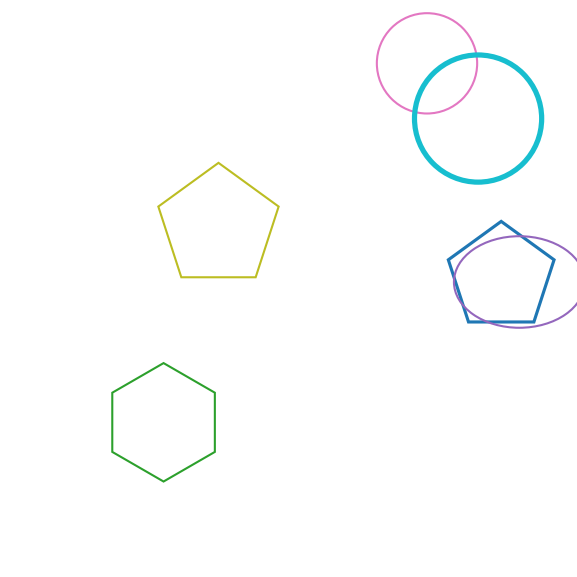[{"shape": "pentagon", "thickness": 1.5, "radius": 0.48, "center": [0.868, 0.519]}, {"shape": "hexagon", "thickness": 1, "radius": 0.51, "center": [0.283, 0.268]}, {"shape": "oval", "thickness": 1, "radius": 0.57, "center": [0.899, 0.511]}, {"shape": "circle", "thickness": 1, "radius": 0.43, "center": [0.739, 0.889]}, {"shape": "pentagon", "thickness": 1, "radius": 0.55, "center": [0.378, 0.608]}, {"shape": "circle", "thickness": 2.5, "radius": 0.55, "center": [0.828, 0.794]}]